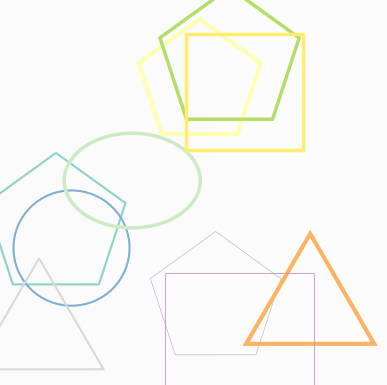[{"shape": "pentagon", "thickness": 1.5, "radius": 0.94, "center": [0.144, 0.414]}, {"shape": "pentagon", "thickness": 3, "radius": 0.83, "center": [0.515, 0.785]}, {"shape": "pentagon", "thickness": 0.5, "radius": 0.89, "center": [0.556, 0.222]}, {"shape": "circle", "thickness": 1.5, "radius": 0.75, "center": [0.184, 0.356]}, {"shape": "triangle", "thickness": 3, "radius": 0.95, "center": [0.8, 0.202]}, {"shape": "pentagon", "thickness": 2.5, "radius": 0.94, "center": [0.592, 0.843]}, {"shape": "triangle", "thickness": 1.5, "radius": 0.96, "center": [0.101, 0.137]}, {"shape": "square", "thickness": 0.5, "radius": 0.96, "center": [0.618, 0.1]}, {"shape": "oval", "thickness": 2.5, "radius": 0.88, "center": [0.341, 0.531]}, {"shape": "square", "thickness": 2.5, "radius": 0.76, "center": [0.631, 0.76]}]